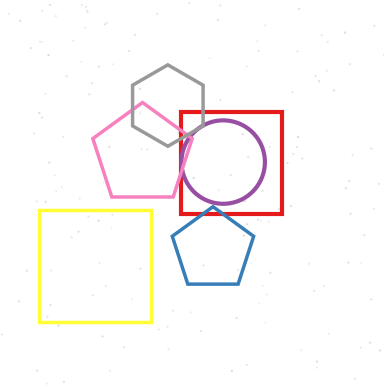[{"shape": "square", "thickness": 3, "radius": 0.66, "center": [0.601, 0.577]}, {"shape": "pentagon", "thickness": 2.5, "radius": 0.56, "center": [0.553, 0.352]}, {"shape": "circle", "thickness": 3, "radius": 0.54, "center": [0.58, 0.579]}, {"shape": "square", "thickness": 2.5, "radius": 0.73, "center": [0.246, 0.31]}, {"shape": "pentagon", "thickness": 2.5, "radius": 0.68, "center": [0.37, 0.598]}, {"shape": "hexagon", "thickness": 2.5, "radius": 0.53, "center": [0.436, 0.726]}]